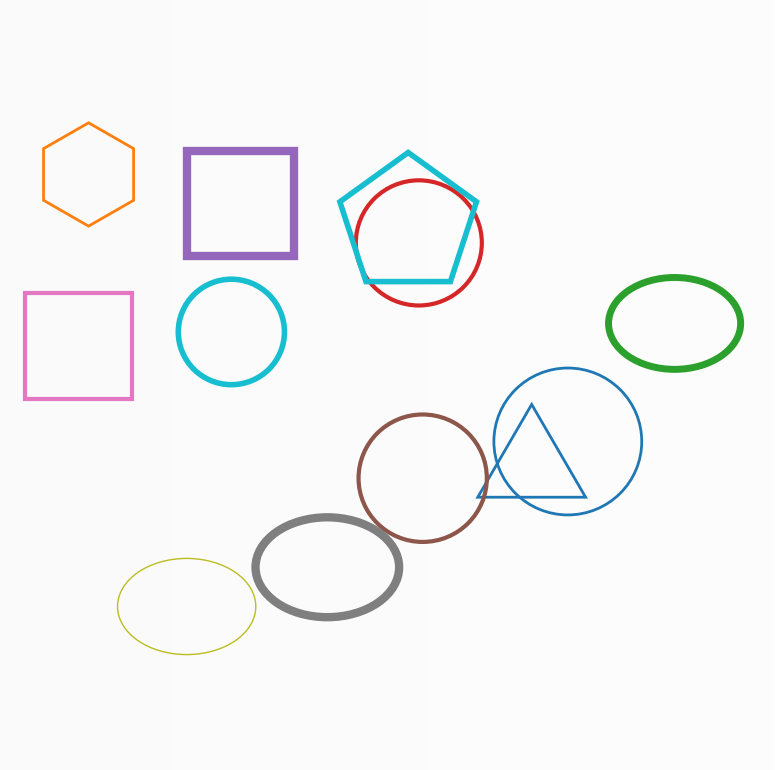[{"shape": "circle", "thickness": 1, "radius": 0.48, "center": [0.733, 0.427]}, {"shape": "triangle", "thickness": 1, "radius": 0.4, "center": [0.686, 0.394]}, {"shape": "hexagon", "thickness": 1, "radius": 0.34, "center": [0.114, 0.773]}, {"shape": "oval", "thickness": 2.5, "radius": 0.43, "center": [0.87, 0.58]}, {"shape": "circle", "thickness": 1.5, "radius": 0.41, "center": [0.54, 0.685]}, {"shape": "square", "thickness": 3, "radius": 0.34, "center": [0.31, 0.736]}, {"shape": "circle", "thickness": 1.5, "radius": 0.41, "center": [0.545, 0.379]}, {"shape": "square", "thickness": 1.5, "radius": 0.34, "center": [0.101, 0.551]}, {"shape": "oval", "thickness": 3, "radius": 0.46, "center": [0.422, 0.263]}, {"shape": "oval", "thickness": 0.5, "radius": 0.45, "center": [0.241, 0.212]}, {"shape": "pentagon", "thickness": 2, "radius": 0.46, "center": [0.527, 0.709]}, {"shape": "circle", "thickness": 2, "radius": 0.34, "center": [0.299, 0.569]}]